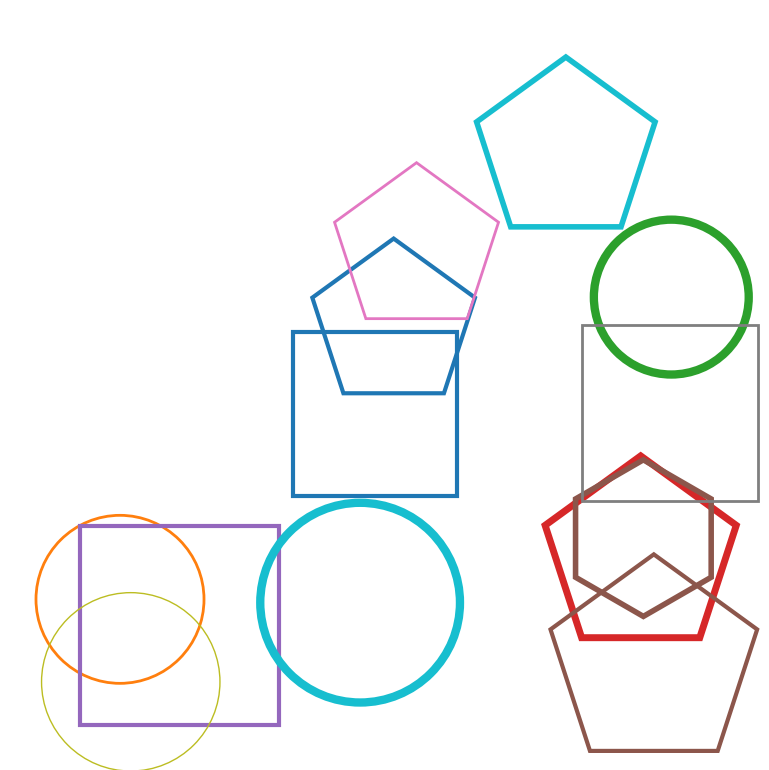[{"shape": "pentagon", "thickness": 1.5, "radius": 0.56, "center": [0.511, 0.579]}, {"shape": "square", "thickness": 1.5, "radius": 0.53, "center": [0.487, 0.463]}, {"shape": "circle", "thickness": 1, "radius": 0.55, "center": [0.156, 0.222]}, {"shape": "circle", "thickness": 3, "radius": 0.5, "center": [0.872, 0.614]}, {"shape": "pentagon", "thickness": 2.5, "radius": 0.65, "center": [0.832, 0.277]}, {"shape": "square", "thickness": 1.5, "radius": 0.64, "center": [0.233, 0.188]}, {"shape": "hexagon", "thickness": 2, "radius": 0.51, "center": [0.836, 0.301]}, {"shape": "pentagon", "thickness": 1.5, "radius": 0.71, "center": [0.849, 0.139]}, {"shape": "pentagon", "thickness": 1, "radius": 0.56, "center": [0.541, 0.677]}, {"shape": "square", "thickness": 1, "radius": 0.57, "center": [0.87, 0.464]}, {"shape": "circle", "thickness": 0.5, "radius": 0.58, "center": [0.17, 0.114]}, {"shape": "pentagon", "thickness": 2, "radius": 0.61, "center": [0.735, 0.804]}, {"shape": "circle", "thickness": 3, "radius": 0.65, "center": [0.468, 0.217]}]